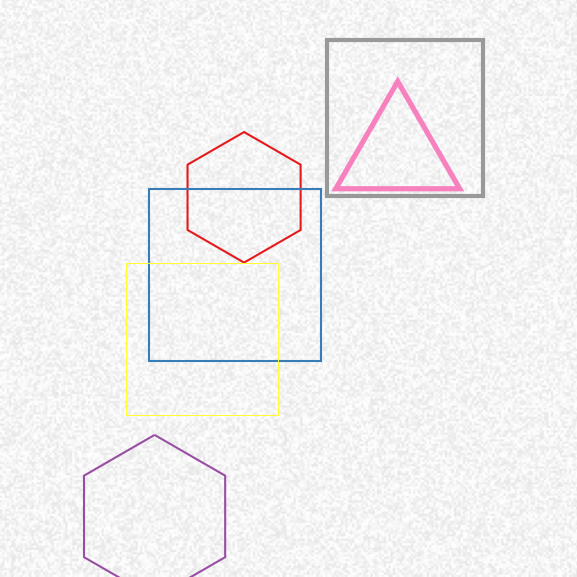[{"shape": "hexagon", "thickness": 1, "radius": 0.57, "center": [0.423, 0.657]}, {"shape": "square", "thickness": 1, "radius": 0.74, "center": [0.407, 0.523]}, {"shape": "hexagon", "thickness": 1, "radius": 0.71, "center": [0.268, 0.105]}, {"shape": "square", "thickness": 0.5, "radius": 0.66, "center": [0.35, 0.411]}, {"shape": "triangle", "thickness": 2.5, "radius": 0.62, "center": [0.689, 0.734]}, {"shape": "square", "thickness": 2, "radius": 0.68, "center": [0.702, 0.795]}]